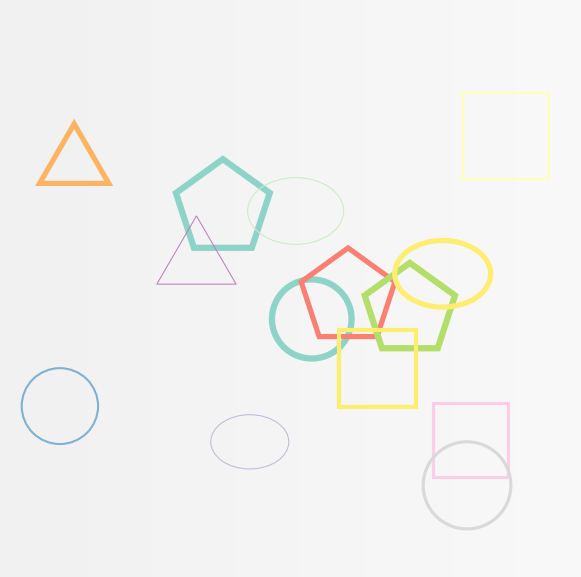[{"shape": "pentagon", "thickness": 3, "radius": 0.42, "center": [0.383, 0.639]}, {"shape": "circle", "thickness": 3, "radius": 0.34, "center": [0.536, 0.447]}, {"shape": "square", "thickness": 1, "radius": 0.37, "center": [0.871, 0.763]}, {"shape": "oval", "thickness": 0.5, "radius": 0.34, "center": [0.43, 0.234]}, {"shape": "pentagon", "thickness": 2.5, "radius": 0.42, "center": [0.599, 0.485]}, {"shape": "circle", "thickness": 1, "radius": 0.33, "center": [0.103, 0.296]}, {"shape": "triangle", "thickness": 2.5, "radius": 0.34, "center": [0.128, 0.716]}, {"shape": "pentagon", "thickness": 3, "radius": 0.41, "center": [0.705, 0.462]}, {"shape": "square", "thickness": 1.5, "radius": 0.32, "center": [0.809, 0.237]}, {"shape": "circle", "thickness": 1.5, "radius": 0.38, "center": [0.803, 0.159]}, {"shape": "triangle", "thickness": 0.5, "radius": 0.39, "center": [0.338, 0.546]}, {"shape": "oval", "thickness": 0.5, "radius": 0.41, "center": [0.509, 0.634]}, {"shape": "square", "thickness": 2, "radius": 0.33, "center": [0.65, 0.361]}, {"shape": "oval", "thickness": 2.5, "radius": 0.41, "center": [0.762, 0.525]}]